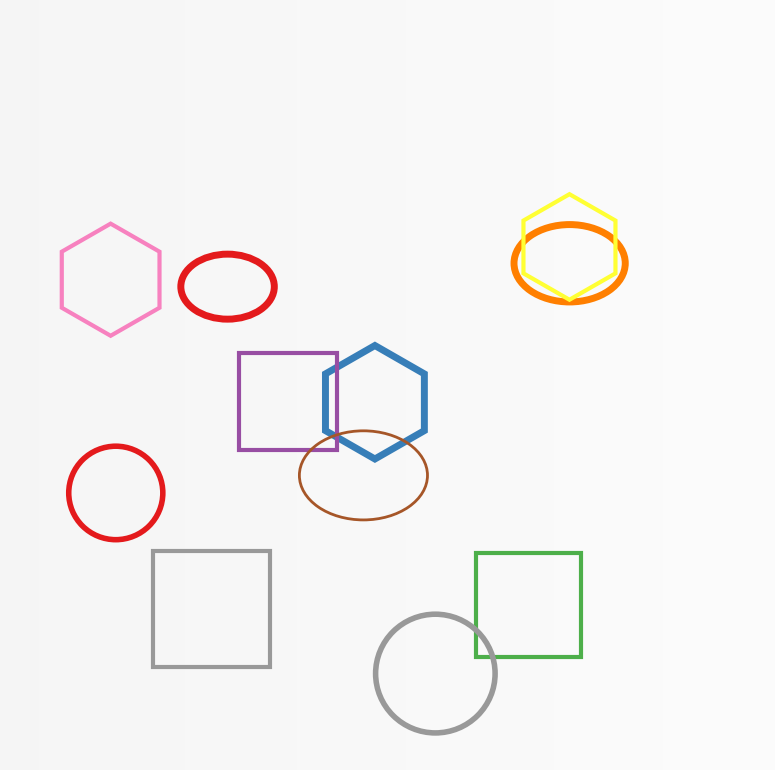[{"shape": "oval", "thickness": 2.5, "radius": 0.3, "center": [0.294, 0.628]}, {"shape": "circle", "thickness": 2, "radius": 0.3, "center": [0.149, 0.36]}, {"shape": "hexagon", "thickness": 2.5, "radius": 0.37, "center": [0.484, 0.478]}, {"shape": "square", "thickness": 1.5, "radius": 0.34, "center": [0.682, 0.214]}, {"shape": "square", "thickness": 1.5, "radius": 0.31, "center": [0.372, 0.478]}, {"shape": "oval", "thickness": 2.5, "radius": 0.36, "center": [0.735, 0.658]}, {"shape": "hexagon", "thickness": 1.5, "radius": 0.34, "center": [0.735, 0.679]}, {"shape": "oval", "thickness": 1, "radius": 0.41, "center": [0.469, 0.383]}, {"shape": "hexagon", "thickness": 1.5, "radius": 0.36, "center": [0.143, 0.637]}, {"shape": "circle", "thickness": 2, "radius": 0.39, "center": [0.562, 0.125]}, {"shape": "square", "thickness": 1.5, "radius": 0.38, "center": [0.273, 0.209]}]